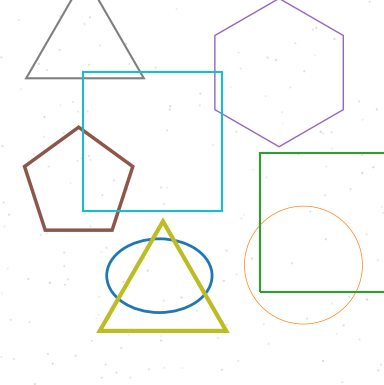[{"shape": "oval", "thickness": 2, "radius": 0.68, "center": [0.414, 0.284]}, {"shape": "circle", "thickness": 0.5, "radius": 0.77, "center": [0.788, 0.311]}, {"shape": "square", "thickness": 1.5, "radius": 0.9, "center": [0.857, 0.421]}, {"shape": "hexagon", "thickness": 1, "radius": 0.96, "center": [0.725, 0.811]}, {"shape": "pentagon", "thickness": 2.5, "radius": 0.74, "center": [0.204, 0.522]}, {"shape": "triangle", "thickness": 1.5, "radius": 0.88, "center": [0.221, 0.885]}, {"shape": "triangle", "thickness": 3, "radius": 0.95, "center": [0.423, 0.235]}, {"shape": "square", "thickness": 1.5, "radius": 0.9, "center": [0.397, 0.632]}]